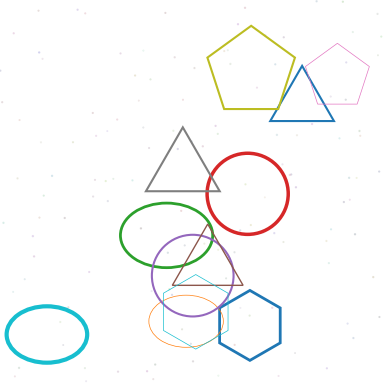[{"shape": "hexagon", "thickness": 2, "radius": 0.45, "center": [0.649, 0.155]}, {"shape": "triangle", "thickness": 1.5, "radius": 0.48, "center": [0.785, 0.733]}, {"shape": "oval", "thickness": 0.5, "radius": 0.48, "center": [0.483, 0.166]}, {"shape": "oval", "thickness": 2, "radius": 0.6, "center": [0.433, 0.389]}, {"shape": "circle", "thickness": 2.5, "radius": 0.53, "center": [0.643, 0.497]}, {"shape": "circle", "thickness": 1.5, "radius": 0.53, "center": [0.501, 0.284]}, {"shape": "triangle", "thickness": 1, "radius": 0.53, "center": [0.54, 0.312]}, {"shape": "pentagon", "thickness": 0.5, "radius": 0.44, "center": [0.876, 0.8]}, {"shape": "triangle", "thickness": 1.5, "radius": 0.55, "center": [0.475, 0.559]}, {"shape": "pentagon", "thickness": 1.5, "radius": 0.6, "center": [0.652, 0.813]}, {"shape": "hexagon", "thickness": 0.5, "radius": 0.48, "center": [0.508, 0.19]}, {"shape": "oval", "thickness": 3, "radius": 0.52, "center": [0.122, 0.131]}]